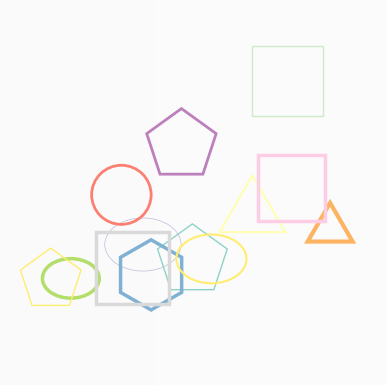[{"shape": "pentagon", "thickness": 1, "radius": 0.47, "center": [0.496, 0.324]}, {"shape": "triangle", "thickness": 1.5, "radius": 0.49, "center": [0.651, 0.446]}, {"shape": "oval", "thickness": 0.5, "radius": 0.49, "center": [0.369, 0.365]}, {"shape": "circle", "thickness": 2, "radius": 0.38, "center": [0.313, 0.494]}, {"shape": "hexagon", "thickness": 2.5, "radius": 0.46, "center": [0.39, 0.286]}, {"shape": "triangle", "thickness": 3, "radius": 0.33, "center": [0.852, 0.406]}, {"shape": "oval", "thickness": 2.5, "radius": 0.37, "center": [0.183, 0.277]}, {"shape": "square", "thickness": 2.5, "radius": 0.43, "center": [0.752, 0.512]}, {"shape": "square", "thickness": 2.5, "radius": 0.47, "center": [0.342, 0.305]}, {"shape": "pentagon", "thickness": 2, "radius": 0.47, "center": [0.468, 0.624]}, {"shape": "square", "thickness": 1, "radius": 0.46, "center": [0.742, 0.79]}, {"shape": "pentagon", "thickness": 1, "radius": 0.41, "center": [0.131, 0.273]}, {"shape": "oval", "thickness": 1.5, "radius": 0.45, "center": [0.546, 0.328]}]